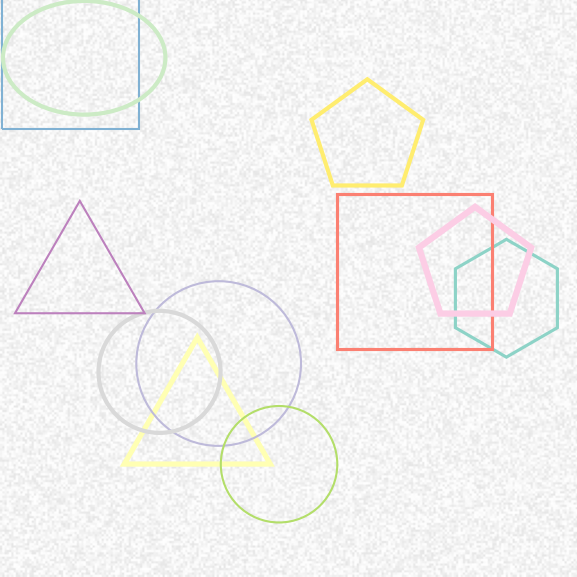[{"shape": "hexagon", "thickness": 1.5, "radius": 0.51, "center": [0.877, 0.483]}, {"shape": "triangle", "thickness": 2.5, "radius": 0.73, "center": [0.342, 0.269]}, {"shape": "circle", "thickness": 1, "radius": 0.71, "center": [0.379, 0.37]}, {"shape": "square", "thickness": 1.5, "radius": 0.67, "center": [0.718, 0.529]}, {"shape": "square", "thickness": 1, "radius": 0.59, "center": [0.123, 0.895]}, {"shape": "circle", "thickness": 1, "radius": 0.5, "center": [0.483, 0.195]}, {"shape": "pentagon", "thickness": 3, "radius": 0.51, "center": [0.823, 0.539]}, {"shape": "circle", "thickness": 2, "radius": 0.53, "center": [0.276, 0.355]}, {"shape": "triangle", "thickness": 1, "radius": 0.65, "center": [0.138, 0.522]}, {"shape": "oval", "thickness": 2, "radius": 0.7, "center": [0.146, 0.899]}, {"shape": "pentagon", "thickness": 2, "radius": 0.51, "center": [0.636, 0.76]}]